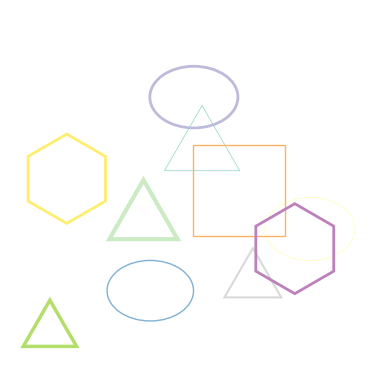[{"shape": "triangle", "thickness": 0.5, "radius": 0.56, "center": [0.525, 0.613]}, {"shape": "oval", "thickness": 0.5, "radius": 0.59, "center": [0.805, 0.405]}, {"shape": "oval", "thickness": 2, "radius": 0.57, "center": [0.504, 0.748]}, {"shape": "oval", "thickness": 1, "radius": 0.56, "center": [0.39, 0.245]}, {"shape": "square", "thickness": 1, "radius": 0.59, "center": [0.621, 0.504]}, {"shape": "triangle", "thickness": 2.5, "radius": 0.4, "center": [0.13, 0.14]}, {"shape": "triangle", "thickness": 1.5, "radius": 0.43, "center": [0.657, 0.27]}, {"shape": "hexagon", "thickness": 2, "radius": 0.58, "center": [0.766, 0.354]}, {"shape": "triangle", "thickness": 3, "radius": 0.51, "center": [0.373, 0.43]}, {"shape": "hexagon", "thickness": 2, "radius": 0.58, "center": [0.173, 0.536]}]